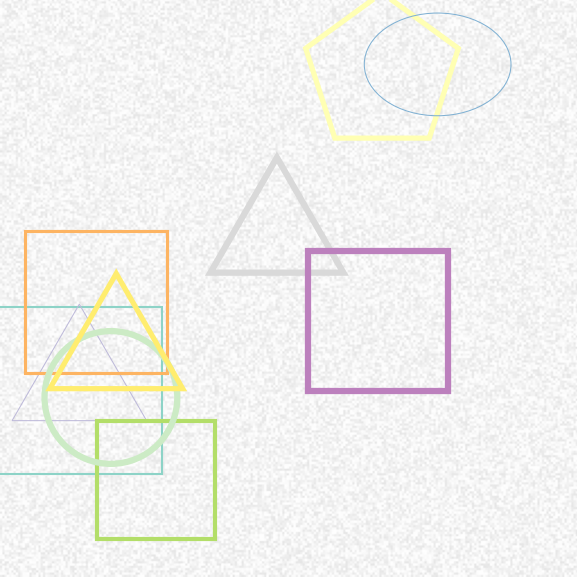[{"shape": "square", "thickness": 1, "radius": 0.72, "center": [0.135, 0.323]}, {"shape": "pentagon", "thickness": 2.5, "radius": 0.7, "center": [0.661, 0.872]}, {"shape": "triangle", "thickness": 0.5, "radius": 0.67, "center": [0.137, 0.338]}, {"shape": "oval", "thickness": 0.5, "radius": 0.64, "center": [0.758, 0.888]}, {"shape": "square", "thickness": 1.5, "radius": 0.61, "center": [0.166, 0.477]}, {"shape": "square", "thickness": 2, "radius": 0.51, "center": [0.27, 0.168]}, {"shape": "triangle", "thickness": 3, "radius": 0.66, "center": [0.479, 0.593]}, {"shape": "square", "thickness": 3, "radius": 0.6, "center": [0.655, 0.443]}, {"shape": "circle", "thickness": 3, "radius": 0.57, "center": [0.192, 0.311]}, {"shape": "triangle", "thickness": 2.5, "radius": 0.66, "center": [0.201, 0.393]}]